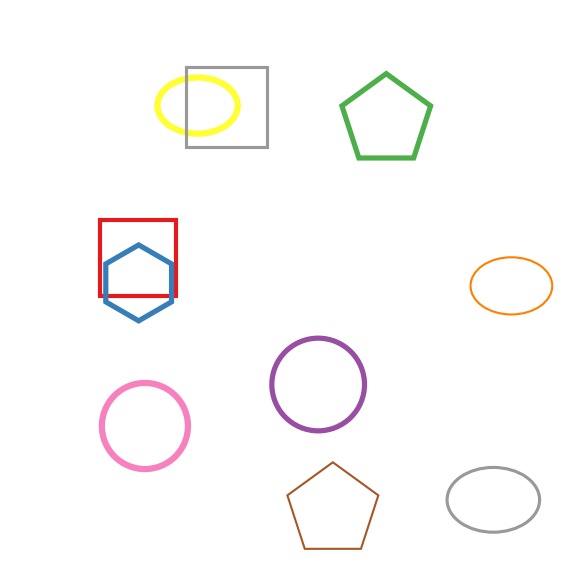[{"shape": "square", "thickness": 2, "radius": 0.33, "center": [0.239, 0.553]}, {"shape": "hexagon", "thickness": 2.5, "radius": 0.33, "center": [0.24, 0.509]}, {"shape": "pentagon", "thickness": 2.5, "radius": 0.4, "center": [0.669, 0.791]}, {"shape": "circle", "thickness": 2.5, "radius": 0.4, "center": [0.551, 0.333]}, {"shape": "oval", "thickness": 1, "radius": 0.35, "center": [0.886, 0.504]}, {"shape": "oval", "thickness": 3, "radius": 0.35, "center": [0.342, 0.816]}, {"shape": "pentagon", "thickness": 1, "radius": 0.41, "center": [0.576, 0.116]}, {"shape": "circle", "thickness": 3, "radius": 0.37, "center": [0.251, 0.261]}, {"shape": "oval", "thickness": 1.5, "radius": 0.4, "center": [0.854, 0.134]}, {"shape": "square", "thickness": 1.5, "radius": 0.35, "center": [0.392, 0.814]}]